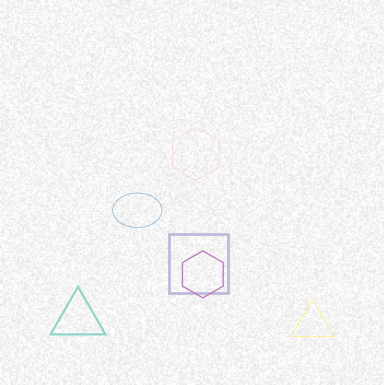[{"shape": "triangle", "thickness": 1.5, "radius": 0.41, "center": [0.203, 0.173]}, {"shape": "square", "thickness": 2, "radius": 0.38, "center": [0.515, 0.315]}, {"shape": "oval", "thickness": 0.5, "radius": 0.32, "center": [0.357, 0.454]}, {"shape": "hexagon", "thickness": 0.5, "radius": 0.35, "center": [0.509, 0.6]}, {"shape": "hexagon", "thickness": 1, "radius": 0.31, "center": [0.527, 0.287]}, {"shape": "triangle", "thickness": 0.5, "radius": 0.32, "center": [0.812, 0.158]}]